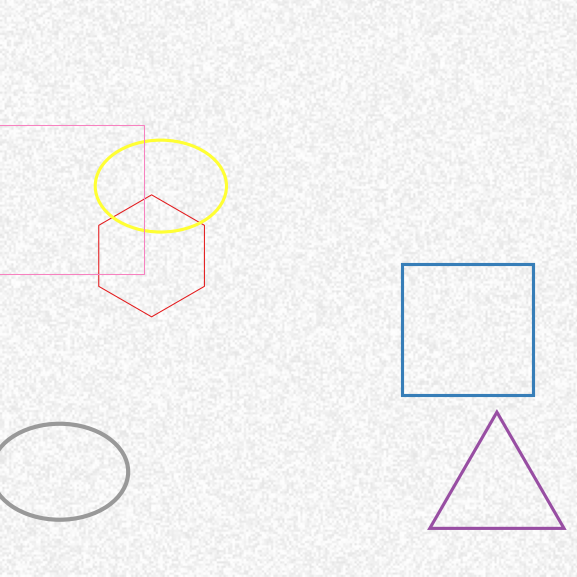[{"shape": "hexagon", "thickness": 0.5, "radius": 0.53, "center": [0.262, 0.556]}, {"shape": "square", "thickness": 1.5, "radius": 0.57, "center": [0.809, 0.428]}, {"shape": "triangle", "thickness": 1.5, "radius": 0.67, "center": [0.86, 0.151]}, {"shape": "oval", "thickness": 1.5, "radius": 0.57, "center": [0.279, 0.677]}, {"shape": "square", "thickness": 0.5, "radius": 0.65, "center": [0.119, 0.653]}, {"shape": "oval", "thickness": 2, "radius": 0.59, "center": [0.103, 0.182]}]